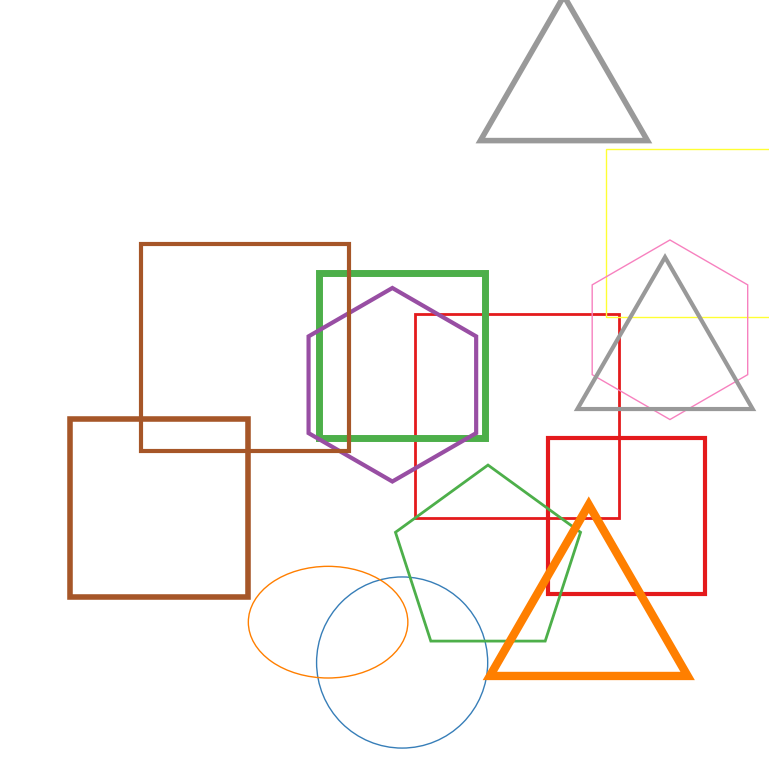[{"shape": "square", "thickness": 1, "radius": 0.66, "center": [0.671, 0.459]}, {"shape": "square", "thickness": 1.5, "radius": 0.51, "center": [0.814, 0.33]}, {"shape": "circle", "thickness": 0.5, "radius": 0.56, "center": [0.522, 0.14]}, {"shape": "pentagon", "thickness": 1, "radius": 0.63, "center": [0.634, 0.27]}, {"shape": "square", "thickness": 2.5, "radius": 0.54, "center": [0.522, 0.538]}, {"shape": "hexagon", "thickness": 1.5, "radius": 0.63, "center": [0.51, 0.5]}, {"shape": "oval", "thickness": 0.5, "radius": 0.52, "center": [0.426, 0.192]}, {"shape": "triangle", "thickness": 3, "radius": 0.74, "center": [0.765, 0.196]}, {"shape": "square", "thickness": 0.5, "radius": 0.54, "center": [0.896, 0.697]}, {"shape": "square", "thickness": 1.5, "radius": 0.67, "center": [0.318, 0.549]}, {"shape": "square", "thickness": 2, "radius": 0.58, "center": [0.206, 0.34]}, {"shape": "hexagon", "thickness": 0.5, "radius": 0.58, "center": [0.87, 0.572]}, {"shape": "triangle", "thickness": 1.5, "radius": 0.66, "center": [0.864, 0.535]}, {"shape": "triangle", "thickness": 2, "radius": 0.63, "center": [0.732, 0.88]}]